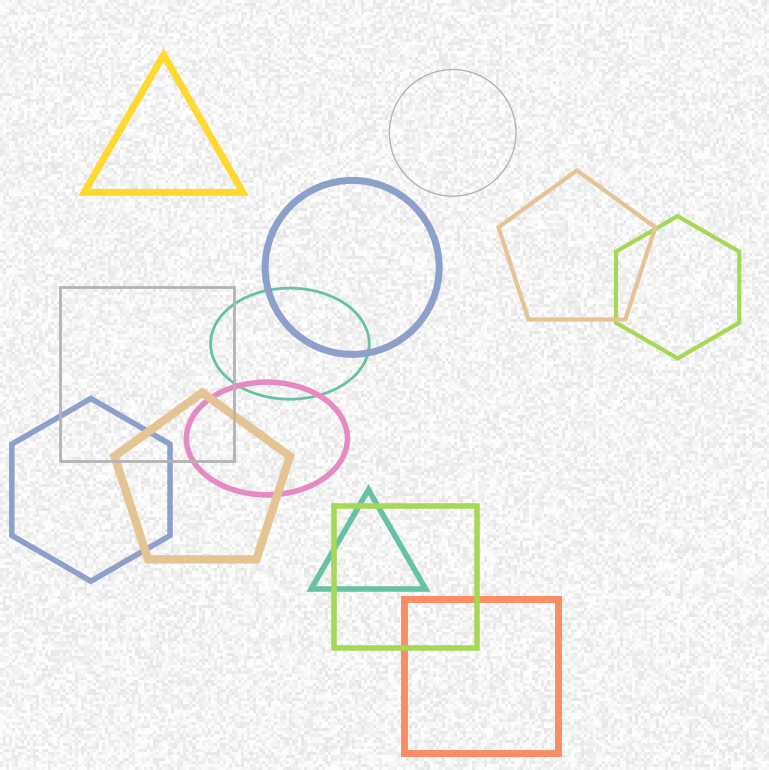[{"shape": "oval", "thickness": 1, "radius": 0.52, "center": [0.376, 0.554]}, {"shape": "triangle", "thickness": 2, "radius": 0.43, "center": [0.478, 0.278]}, {"shape": "square", "thickness": 2.5, "radius": 0.5, "center": [0.625, 0.122]}, {"shape": "hexagon", "thickness": 2, "radius": 0.59, "center": [0.118, 0.364]}, {"shape": "circle", "thickness": 2.5, "radius": 0.56, "center": [0.457, 0.653]}, {"shape": "oval", "thickness": 2, "radius": 0.52, "center": [0.347, 0.431]}, {"shape": "square", "thickness": 2, "radius": 0.46, "center": [0.527, 0.25]}, {"shape": "hexagon", "thickness": 1.5, "radius": 0.46, "center": [0.88, 0.627]}, {"shape": "triangle", "thickness": 2.5, "radius": 0.59, "center": [0.212, 0.81]}, {"shape": "pentagon", "thickness": 1.5, "radius": 0.54, "center": [0.749, 0.672]}, {"shape": "pentagon", "thickness": 3, "radius": 0.6, "center": [0.263, 0.37]}, {"shape": "circle", "thickness": 0.5, "radius": 0.41, "center": [0.588, 0.827]}, {"shape": "square", "thickness": 1, "radius": 0.56, "center": [0.191, 0.515]}]